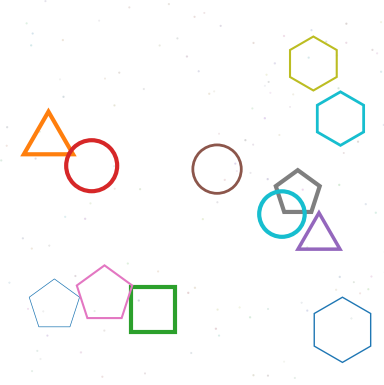[{"shape": "pentagon", "thickness": 0.5, "radius": 0.34, "center": [0.141, 0.207]}, {"shape": "hexagon", "thickness": 1, "radius": 0.42, "center": [0.889, 0.143]}, {"shape": "triangle", "thickness": 3, "radius": 0.37, "center": [0.126, 0.636]}, {"shape": "square", "thickness": 3, "radius": 0.29, "center": [0.398, 0.197]}, {"shape": "circle", "thickness": 3, "radius": 0.33, "center": [0.238, 0.57]}, {"shape": "triangle", "thickness": 2.5, "radius": 0.31, "center": [0.829, 0.384]}, {"shape": "circle", "thickness": 2, "radius": 0.31, "center": [0.564, 0.561]}, {"shape": "pentagon", "thickness": 1.5, "radius": 0.38, "center": [0.271, 0.235]}, {"shape": "pentagon", "thickness": 3, "radius": 0.3, "center": [0.773, 0.498]}, {"shape": "hexagon", "thickness": 1.5, "radius": 0.35, "center": [0.814, 0.835]}, {"shape": "circle", "thickness": 3, "radius": 0.3, "center": [0.732, 0.444]}, {"shape": "hexagon", "thickness": 2, "radius": 0.35, "center": [0.884, 0.692]}]